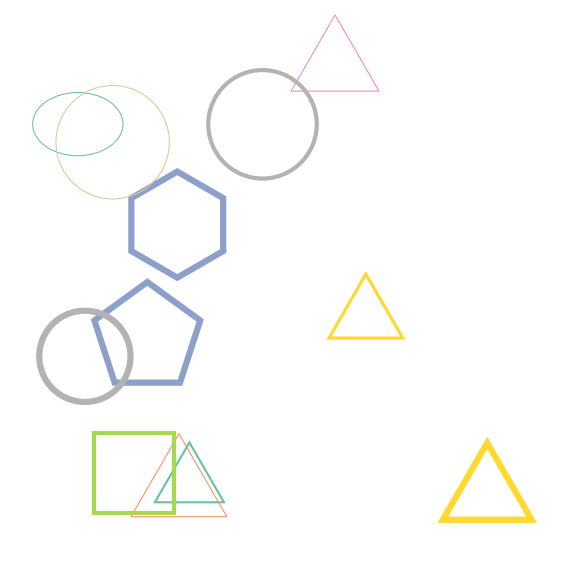[{"shape": "triangle", "thickness": 1, "radius": 0.35, "center": [0.328, 0.164]}, {"shape": "oval", "thickness": 0.5, "radius": 0.39, "center": [0.135, 0.784]}, {"shape": "triangle", "thickness": 0.5, "radius": 0.48, "center": [0.31, 0.152]}, {"shape": "hexagon", "thickness": 3, "radius": 0.46, "center": [0.307, 0.61]}, {"shape": "pentagon", "thickness": 3, "radius": 0.48, "center": [0.255, 0.414]}, {"shape": "triangle", "thickness": 0.5, "radius": 0.44, "center": [0.58, 0.885]}, {"shape": "square", "thickness": 2, "radius": 0.35, "center": [0.232, 0.18]}, {"shape": "triangle", "thickness": 3, "radius": 0.44, "center": [0.844, 0.144]}, {"shape": "triangle", "thickness": 1.5, "radius": 0.37, "center": [0.634, 0.451]}, {"shape": "circle", "thickness": 0.5, "radius": 0.49, "center": [0.195, 0.753]}, {"shape": "circle", "thickness": 3, "radius": 0.4, "center": [0.147, 0.382]}, {"shape": "circle", "thickness": 2, "radius": 0.47, "center": [0.455, 0.784]}]